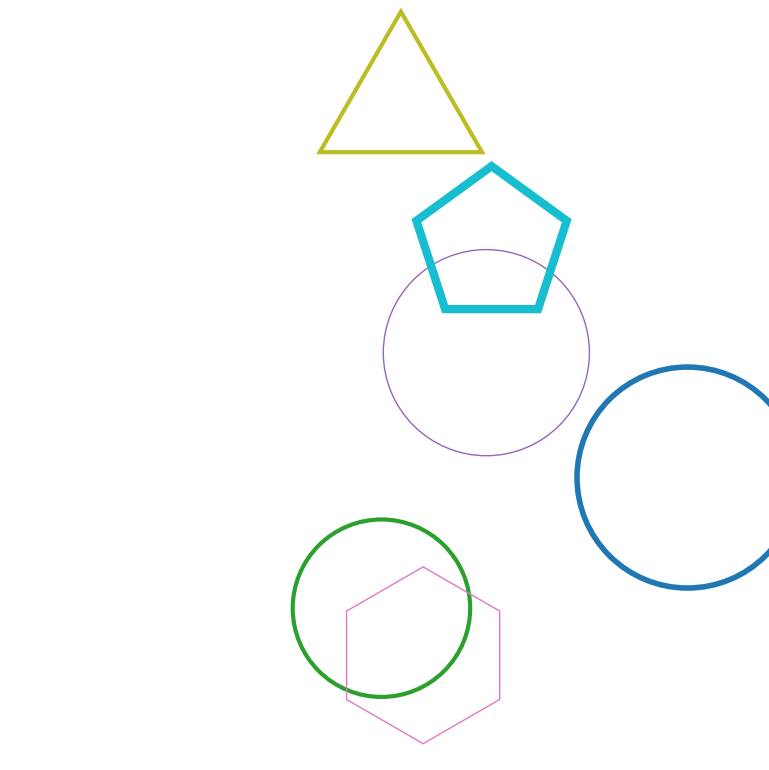[{"shape": "circle", "thickness": 2, "radius": 0.72, "center": [0.893, 0.38]}, {"shape": "circle", "thickness": 1.5, "radius": 0.58, "center": [0.495, 0.21]}, {"shape": "circle", "thickness": 0.5, "radius": 0.67, "center": [0.632, 0.542]}, {"shape": "hexagon", "thickness": 0.5, "radius": 0.57, "center": [0.55, 0.149]}, {"shape": "triangle", "thickness": 1.5, "radius": 0.61, "center": [0.521, 0.863]}, {"shape": "pentagon", "thickness": 3, "radius": 0.51, "center": [0.638, 0.682]}]